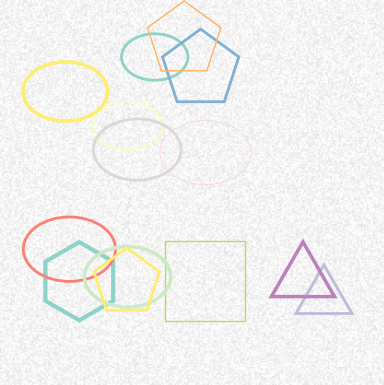[{"shape": "oval", "thickness": 2, "radius": 0.43, "center": [0.402, 0.852]}, {"shape": "hexagon", "thickness": 3, "radius": 0.51, "center": [0.206, 0.27]}, {"shape": "oval", "thickness": 1, "radius": 0.45, "center": [0.33, 0.673]}, {"shape": "triangle", "thickness": 2, "radius": 0.42, "center": [0.841, 0.228]}, {"shape": "oval", "thickness": 2, "radius": 0.6, "center": [0.18, 0.353]}, {"shape": "pentagon", "thickness": 2, "radius": 0.52, "center": [0.521, 0.82]}, {"shape": "pentagon", "thickness": 1, "radius": 0.5, "center": [0.478, 0.897]}, {"shape": "square", "thickness": 1, "radius": 0.52, "center": [0.532, 0.27]}, {"shape": "oval", "thickness": 0.5, "radius": 0.59, "center": [0.534, 0.604]}, {"shape": "oval", "thickness": 2, "radius": 0.57, "center": [0.357, 0.611]}, {"shape": "triangle", "thickness": 2.5, "radius": 0.47, "center": [0.787, 0.277]}, {"shape": "oval", "thickness": 2.5, "radius": 0.56, "center": [0.331, 0.281]}, {"shape": "oval", "thickness": 2.5, "radius": 0.55, "center": [0.17, 0.762]}, {"shape": "pentagon", "thickness": 2, "radius": 0.45, "center": [0.329, 0.267]}]